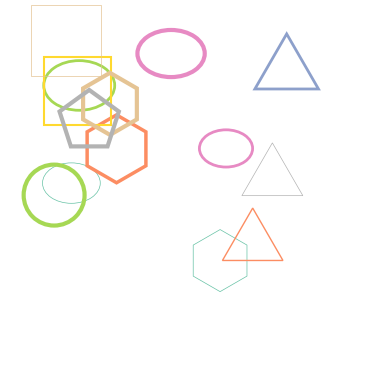[{"shape": "oval", "thickness": 0.5, "radius": 0.38, "center": [0.185, 0.524]}, {"shape": "hexagon", "thickness": 0.5, "radius": 0.4, "center": [0.572, 0.323]}, {"shape": "triangle", "thickness": 1, "radius": 0.45, "center": [0.656, 0.369]}, {"shape": "hexagon", "thickness": 2.5, "radius": 0.44, "center": [0.303, 0.613]}, {"shape": "triangle", "thickness": 2, "radius": 0.48, "center": [0.745, 0.817]}, {"shape": "oval", "thickness": 2, "radius": 0.35, "center": [0.587, 0.614]}, {"shape": "oval", "thickness": 3, "radius": 0.44, "center": [0.444, 0.861]}, {"shape": "oval", "thickness": 2, "radius": 0.46, "center": [0.206, 0.778]}, {"shape": "circle", "thickness": 3, "radius": 0.4, "center": [0.141, 0.493]}, {"shape": "square", "thickness": 1.5, "radius": 0.44, "center": [0.201, 0.764]}, {"shape": "square", "thickness": 0.5, "radius": 0.46, "center": [0.171, 0.895]}, {"shape": "hexagon", "thickness": 3, "radius": 0.4, "center": [0.286, 0.73]}, {"shape": "triangle", "thickness": 0.5, "radius": 0.46, "center": [0.707, 0.537]}, {"shape": "pentagon", "thickness": 3, "radius": 0.41, "center": [0.232, 0.685]}]